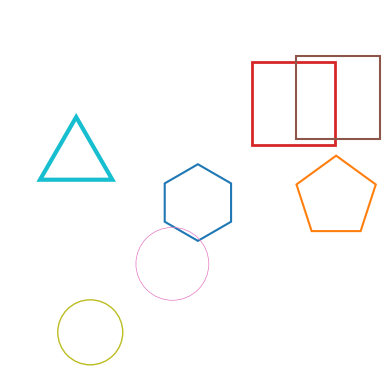[{"shape": "hexagon", "thickness": 1.5, "radius": 0.5, "center": [0.514, 0.474]}, {"shape": "pentagon", "thickness": 1.5, "radius": 0.54, "center": [0.873, 0.487]}, {"shape": "square", "thickness": 2, "radius": 0.54, "center": [0.762, 0.732]}, {"shape": "square", "thickness": 1.5, "radius": 0.54, "center": [0.877, 0.747]}, {"shape": "circle", "thickness": 0.5, "radius": 0.47, "center": [0.448, 0.315]}, {"shape": "circle", "thickness": 1, "radius": 0.42, "center": [0.234, 0.137]}, {"shape": "triangle", "thickness": 3, "radius": 0.54, "center": [0.198, 0.587]}]